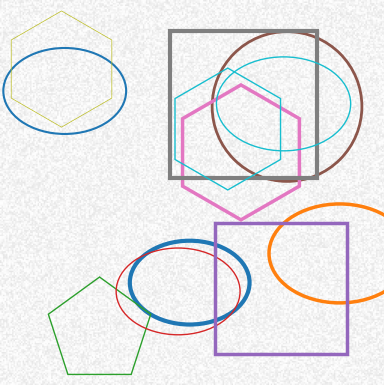[{"shape": "oval", "thickness": 3, "radius": 0.78, "center": [0.493, 0.266]}, {"shape": "oval", "thickness": 1.5, "radius": 0.8, "center": [0.168, 0.764]}, {"shape": "oval", "thickness": 2.5, "radius": 0.92, "center": [0.882, 0.342]}, {"shape": "pentagon", "thickness": 1, "radius": 0.7, "center": [0.259, 0.141]}, {"shape": "oval", "thickness": 1, "radius": 0.8, "center": [0.463, 0.243]}, {"shape": "square", "thickness": 2.5, "radius": 0.86, "center": [0.73, 0.251]}, {"shape": "circle", "thickness": 2, "radius": 0.97, "center": [0.746, 0.723]}, {"shape": "hexagon", "thickness": 2.5, "radius": 0.88, "center": [0.626, 0.604]}, {"shape": "square", "thickness": 3, "radius": 0.95, "center": [0.633, 0.729]}, {"shape": "hexagon", "thickness": 0.5, "radius": 0.75, "center": [0.16, 0.821]}, {"shape": "hexagon", "thickness": 1, "radius": 0.79, "center": [0.592, 0.665]}, {"shape": "oval", "thickness": 1, "radius": 0.87, "center": [0.737, 0.73]}]